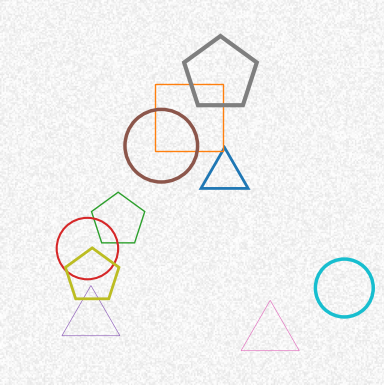[{"shape": "triangle", "thickness": 2, "radius": 0.35, "center": [0.583, 0.546]}, {"shape": "square", "thickness": 1, "radius": 0.44, "center": [0.491, 0.694]}, {"shape": "pentagon", "thickness": 1, "radius": 0.36, "center": [0.307, 0.428]}, {"shape": "circle", "thickness": 1.5, "radius": 0.4, "center": [0.227, 0.354]}, {"shape": "triangle", "thickness": 0.5, "radius": 0.43, "center": [0.236, 0.171]}, {"shape": "circle", "thickness": 2.5, "radius": 0.47, "center": [0.419, 0.622]}, {"shape": "triangle", "thickness": 0.5, "radius": 0.44, "center": [0.702, 0.133]}, {"shape": "pentagon", "thickness": 3, "radius": 0.5, "center": [0.573, 0.807]}, {"shape": "pentagon", "thickness": 2, "radius": 0.37, "center": [0.24, 0.283]}, {"shape": "circle", "thickness": 2.5, "radius": 0.38, "center": [0.894, 0.252]}]